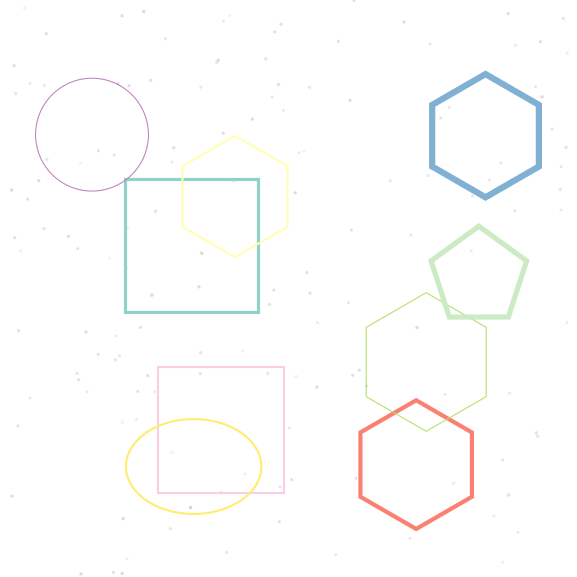[{"shape": "square", "thickness": 1.5, "radius": 0.58, "center": [0.332, 0.574]}, {"shape": "hexagon", "thickness": 1, "radius": 0.53, "center": [0.407, 0.659]}, {"shape": "hexagon", "thickness": 2, "radius": 0.56, "center": [0.721, 0.195]}, {"shape": "hexagon", "thickness": 3, "radius": 0.53, "center": [0.841, 0.764]}, {"shape": "hexagon", "thickness": 0.5, "radius": 0.6, "center": [0.738, 0.372]}, {"shape": "square", "thickness": 1, "radius": 0.54, "center": [0.382, 0.254]}, {"shape": "circle", "thickness": 0.5, "radius": 0.49, "center": [0.159, 0.766]}, {"shape": "pentagon", "thickness": 2.5, "radius": 0.43, "center": [0.829, 0.52]}, {"shape": "oval", "thickness": 1, "radius": 0.59, "center": [0.335, 0.191]}]